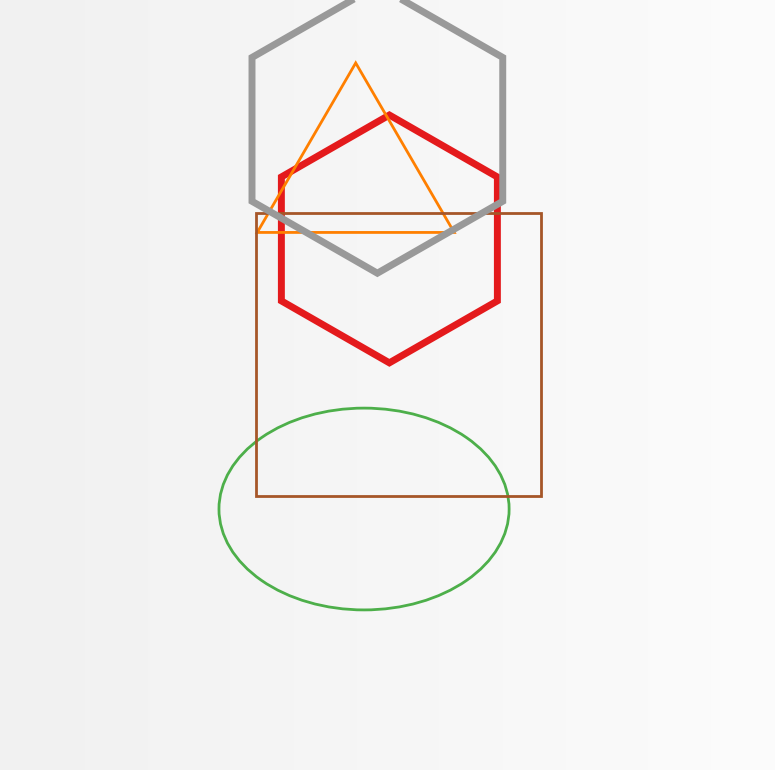[{"shape": "hexagon", "thickness": 2.5, "radius": 0.8, "center": [0.502, 0.69]}, {"shape": "oval", "thickness": 1, "radius": 0.94, "center": [0.47, 0.339]}, {"shape": "triangle", "thickness": 1, "radius": 0.73, "center": [0.459, 0.772]}, {"shape": "square", "thickness": 1, "radius": 0.92, "center": [0.514, 0.54]}, {"shape": "hexagon", "thickness": 2.5, "radius": 0.93, "center": [0.487, 0.832]}]